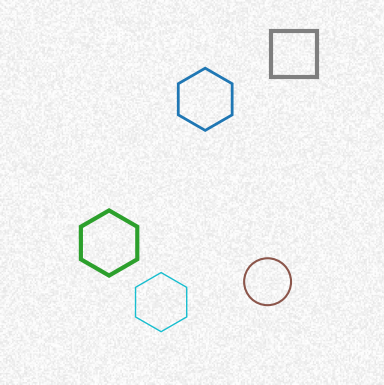[{"shape": "hexagon", "thickness": 2, "radius": 0.4, "center": [0.533, 0.742]}, {"shape": "hexagon", "thickness": 3, "radius": 0.42, "center": [0.283, 0.369]}, {"shape": "circle", "thickness": 1.5, "radius": 0.3, "center": [0.695, 0.268]}, {"shape": "square", "thickness": 3, "radius": 0.3, "center": [0.763, 0.86]}, {"shape": "hexagon", "thickness": 1, "radius": 0.38, "center": [0.418, 0.215]}]